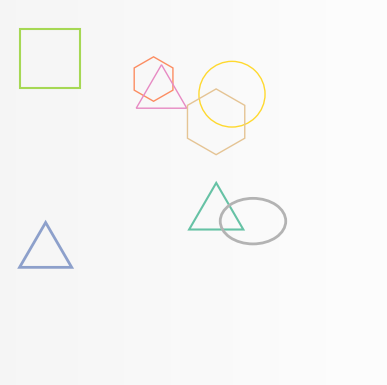[{"shape": "triangle", "thickness": 1.5, "radius": 0.4, "center": [0.558, 0.444]}, {"shape": "hexagon", "thickness": 1, "radius": 0.29, "center": [0.396, 0.795]}, {"shape": "triangle", "thickness": 2, "radius": 0.39, "center": [0.118, 0.344]}, {"shape": "triangle", "thickness": 1, "radius": 0.38, "center": [0.417, 0.757]}, {"shape": "square", "thickness": 1.5, "radius": 0.38, "center": [0.129, 0.847]}, {"shape": "circle", "thickness": 1, "radius": 0.43, "center": [0.599, 0.755]}, {"shape": "hexagon", "thickness": 1, "radius": 0.43, "center": [0.558, 0.684]}, {"shape": "oval", "thickness": 2, "radius": 0.42, "center": [0.653, 0.426]}]